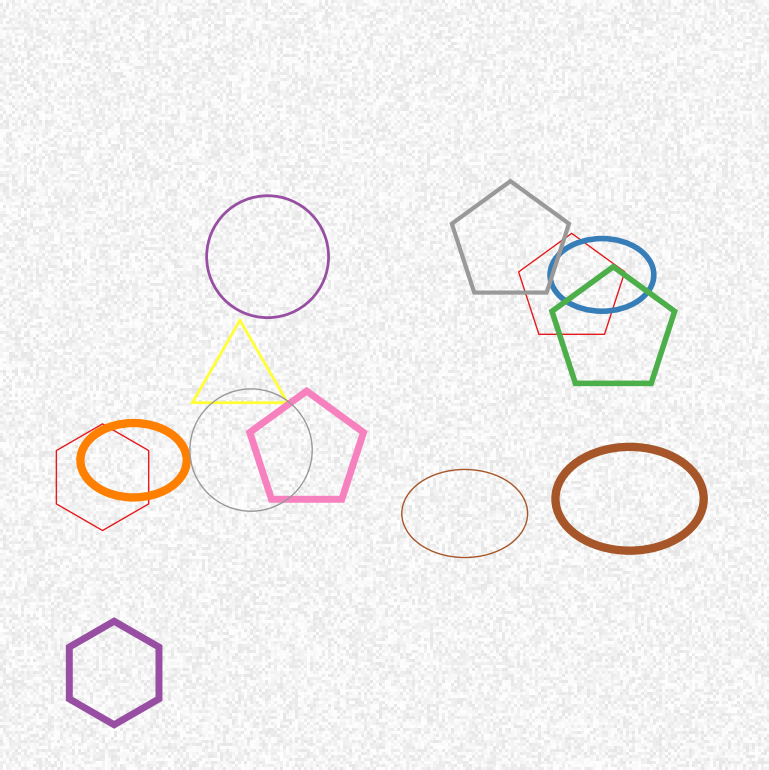[{"shape": "pentagon", "thickness": 0.5, "radius": 0.36, "center": [0.742, 0.624]}, {"shape": "hexagon", "thickness": 0.5, "radius": 0.35, "center": [0.133, 0.38]}, {"shape": "oval", "thickness": 2, "radius": 0.34, "center": [0.782, 0.643]}, {"shape": "pentagon", "thickness": 2, "radius": 0.42, "center": [0.796, 0.57]}, {"shape": "circle", "thickness": 1, "radius": 0.4, "center": [0.348, 0.667]}, {"shape": "hexagon", "thickness": 2.5, "radius": 0.34, "center": [0.148, 0.126]}, {"shape": "oval", "thickness": 3, "radius": 0.35, "center": [0.173, 0.402]}, {"shape": "triangle", "thickness": 1, "radius": 0.36, "center": [0.312, 0.513]}, {"shape": "oval", "thickness": 3, "radius": 0.48, "center": [0.818, 0.352]}, {"shape": "oval", "thickness": 0.5, "radius": 0.41, "center": [0.604, 0.333]}, {"shape": "pentagon", "thickness": 2.5, "radius": 0.39, "center": [0.398, 0.414]}, {"shape": "circle", "thickness": 0.5, "radius": 0.4, "center": [0.326, 0.416]}, {"shape": "pentagon", "thickness": 1.5, "radius": 0.4, "center": [0.663, 0.685]}]